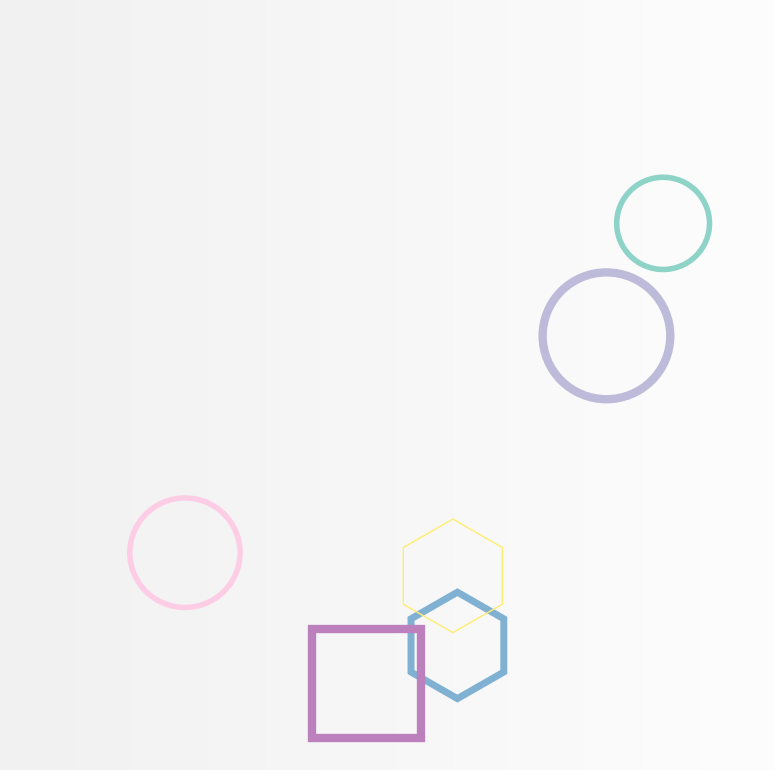[{"shape": "circle", "thickness": 2, "radius": 0.3, "center": [0.856, 0.71]}, {"shape": "circle", "thickness": 3, "radius": 0.41, "center": [0.783, 0.564]}, {"shape": "hexagon", "thickness": 2.5, "radius": 0.35, "center": [0.59, 0.162]}, {"shape": "circle", "thickness": 2, "radius": 0.36, "center": [0.239, 0.282]}, {"shape": "square", "thickness": 3, "radius": 0.35, "center": [0.473, 0.112]}, {"shape": "hexagon", "thickness": 0.5, "radius": 0.37, "center": [0.584, 0.252]}]